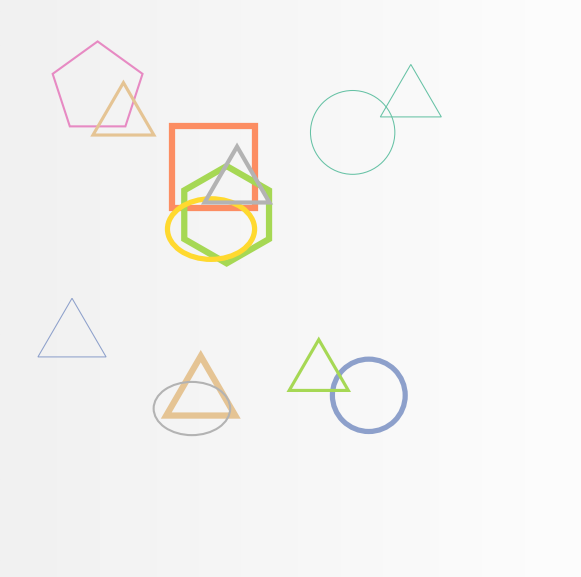[{"shape": "triangle", "thickness": 0.5, "radius": 0.3, "center": [0.707, 0.827]}, {"shape": "circle", "thickness": 0.5, "radius": 0.36, "center": [0.607, 0.77]}, {"shape": "square", "thickness": 3, "radius": 0.36, "center": [0.368, 0.71]}, {"shape": "triangle", "thickness": 0.5, "radius": 0.34, "center": [0.124, 0.415]}, {"shape": "circle", "thickness": 2.5, "radius": 0.31, "center": [0.634, 0.315]}, {"shape": "pentagon", "thickness": 1, "radius": 0.41, "center": [0.168, 0.846]}, {"shape": "hexagon", "thickness": 3, "radius": 0.42, "center": [0.39, 0.627]}, {"shape": "triangle", "thickness": 1.5, "radius": 0.29, "center": [0.548, 0.352]}, {"shape": "oval", "thickness": 2.5, "radius": 0.37, "center": [0.363, 0.602]}, {"shape": "triangle", "thickness": 1.5, "radius": 0.3, "center": [0.212, 0.796]}, {"shape": "triangle", "thickness": 3, "radius": 0.34, "center": [0.345, 0.314]}, {"shape": "triangle", "thickness": 2, "radius": 0.32, "center": [0.408, 0.681]}, {"shape": "oval", "thickness": 1, "radius": 0.33, "center": [0.33, 0.292]}]